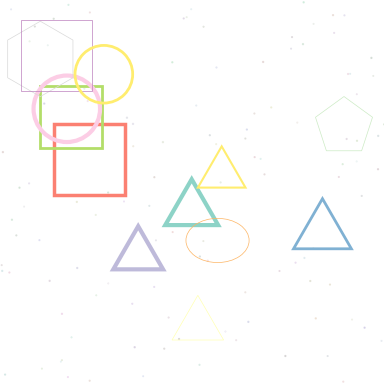[{"shape": "triangle", "thickness": 3, "radius": 0.4, "center": [0.498, 0.455]}, {"shape": "triangle", "thickness": 0.5, "radius": 0.39, "center": [0.514, 0.156]}, {"shape": "triangle", "thickness": 3, "radius": 0.37, "center": [0.359, 0.338]}, {"shape": "square", "thickness": 2.5, "radius": 0.46, "center": [0.232, 0.586]}, {"shape": "triangle", "thickness": 2, "radius": 0.43, "center": [0.838, 0.397]}, {"shape": "oval", "thickness": 0.5, "radius": 0.41, "center": [0.565, 0.375]}, {"shape": "square", "thickness": 2, "radius": 0.4, "center": [0.184, 0.696]}, {"shape": "circle", "thickness": 3, "radius": 0.43, "center": [0.173, 0.717]}, {"shape": "hexagon", "thickness": 0.5, "radius": 0.49, "center": [0.105, 0.847]}, {"shape": "square", "thickness": 0.5, "radius": 0.46, "center": [0.147, 0.855]}, {"shape": "pentagon", "thickness": 0.5, "radius": 0.39, "center": [0.894, 0.671]}, {"shape": "circle", "thickness": 2, "radius": 0.37, "center": [0.27, 0.807]}, {"shape": "triangle", "thickness": 1.5, "radius": 0.36, "center": [0.576, 0.548]}]